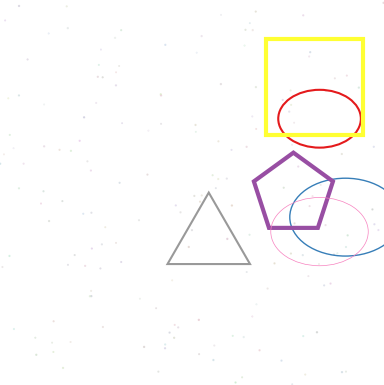[{"shape": "oval", "thickness": 1.5, "radius": 0.54, "center": [0.83, 0.692]}, {"shape": "oval", "thickness": 1, "radius": 0.72, "center": [0.897, 0.436]}, {"shape": "pentagon", "thickness": 3, "radius": 0.54, "center": [0.762, 0.495]}, {"shape": "square", "thickness": 3, "radius": 0.63, "center": [0.817, 0.774]}, {"shape": "oval", "thickness": 0.5, "radius": 0.63, "center": [0.83, 0.398]}, {"shape": "triangle", "thickness": 1.5, "radius": 0.62, "center": [0.542, 0.376]}]